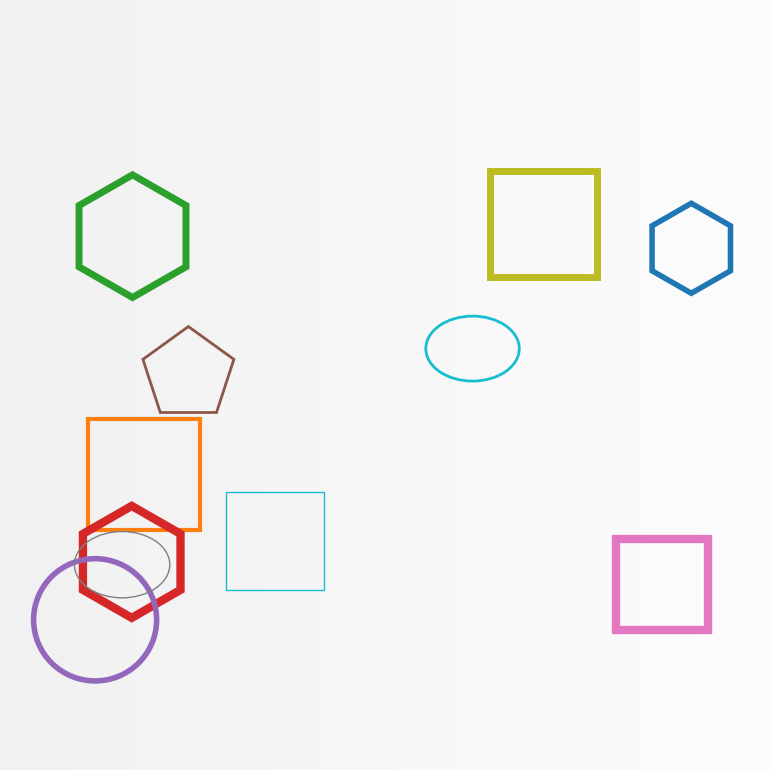[{"shape": "hexagon", "thickness": 2, "radius": 0.29, "center": [0.892, 0.678]}, {"shape": "square", "thickness": 1.5, "radius": 0.36, "center": [0.185, 0.384]}, {"shape": "hexagon", "thickness": 2.5, "radius": 0.4, "center": [0.171, 0.693]}, {"shape": "hexagon", "thickness": 3, "radius": 0.36, "center": [0.17, 0.27]}, {"shape": "circle", "thickness": 2, "radius": 0.4, "center": [0.123, 0.195]}, {"shape": "pentagon", "thickness": 1, "radius": 0.31, "center": [0.243, 0.514]}, {"shape": "square", "thickness": 3, "radius": 0.29, "center": [0.854, 0.241]}, {"shape": "oval", "thickness": 0.5, "radius": 0.31, "center": [0.158, 0.267]}, {"shape": "square", "thickness": 2.5, "radius": 0.34, "center": [0.701, 0.71]}, {"shape": "square", "thickness": 0.5, "radius": 0.32, "center": [0.355, 0.297]}, {"shape": "oval", "thickness": 1, "radius": 0.3, "center": [0.61, 0.547]}]